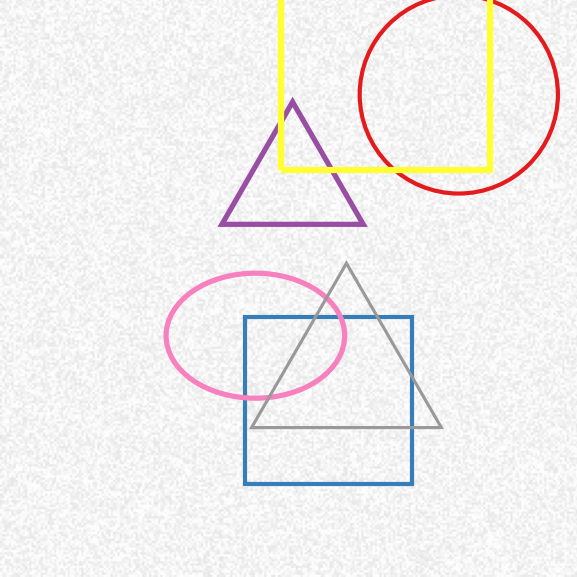[{"shape": "circle", "thickness": 2, "radius": 0.86, "center": [0.794, 0.836]}, {"shape": "square", "thickness": 2, "radius": 0.72, "center": [0.569, 0.305]}, {"shape": "triangle", "thickness": 2.5, "radius": 0.71, "center": [0.507, 0.681]}, {"shape": "square", "thickness": 3, "radius": 0.9, "center": [0.668, 0.886]}, {"shape": "oval", "thickness": 2.5, "radius": 0.77, "center": [0.442, 0.418]}, {"shape": "triangle", "thickness": 1.5, "radius": 0.95, "center": [0.6, 0.354]}]